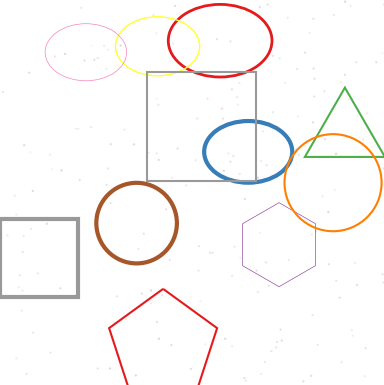[{"shape": "pentagon", "thickness": 1.5, "radius": 0.74, "center": [0.424, 0.102]}, {"shape": "oval", "thickness": 2, "radius": 0.67, "center": [0.572, 0.894]}, {"shape": "oval", "thickness": 3, "radius": 0.57, "center": [0.645, 0.606]}, {"shape": "triangle", "thickness": 1.5, "radius": 0.6, "center": [0.896, 0.652]}, {"shape": "hexagon", "thickness": 0.5, "radius": 0.55, "center": [0.725, 0.364]}, {"shape": "circle", "thickness": 1.5, "radius": 0.63, "center": [0.865, 0.525]}, {"shape": "oval", "thickness": 1, "radius": 0.55, "center": [0.409, 0.88]}, {"shape": "circle", "thickness": 3, "radius": 0.52, "center": [0.355, 0.42]}, {"shape": "oval", "thickness": 0.5, "radius": 0.53, "center": [0.223, 0.864]}, {"shape": "square", "thickness": 3, "radius": 0.51, "center": [0.101, 0.33]}, {"shape": "square", "thickness": 1.5, "radius": 0.71, "center": [0.524, 0.672]}]